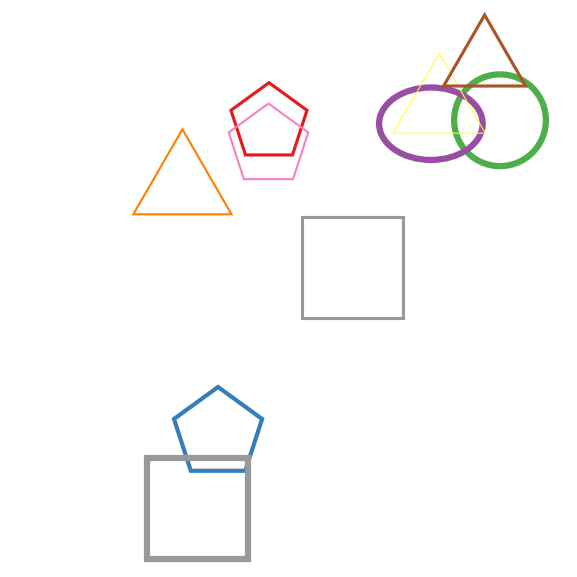[{"shape": "pentagon", "thickness": 1.5, "radius": 0.35, "center": [0.466, 0.787]}, {"shape": "pentagon", "thickness": 2, "radius": 0.4, "center": [0.378, 0.249]}, {"shape": "circle", "thickness": 3, "radius": 0.4, "center": [0.866, 0.791]}, {"shape": "oval", "thickness": 3, "radius": 0.45, "center": [0.746, 0.785]}, {"shape": "triangle", "thickness": 1, "radius": 0.49, "center": [0.316, 0.677]}, {"shape": "triangle", "thickness": 0.5, "radius": 0.46, "center": [0.76, 0.815]}, {"shape": "triangle", "thickness": 1.5, "radius": 0.41, "center": [0.839, 0.891]}, {"shape": "pentagon", "thickness": 1, "radius": 0.36, "center": [0.465, 0.747]}, {"shape": "square", "thickness": 1.5, "radius": 0.44, "center": [0.61, 0.536]}, {"shape": "square", "thickness": 3, "radius": 0.44, "center": [0.342, 0.118]}]